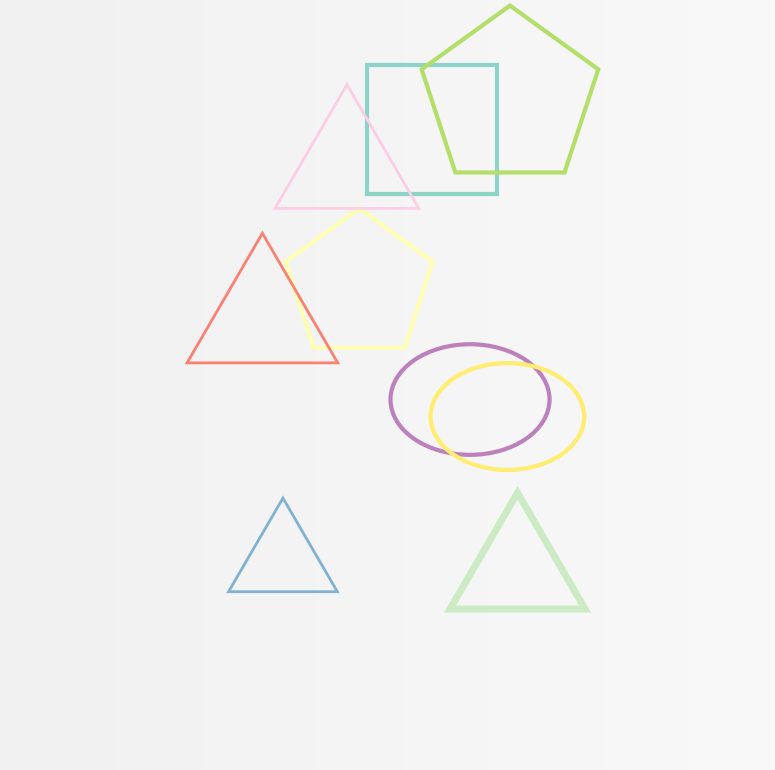[{"shape": "square", "thickness": 1.5, "radius": 0.42, "center": [0.557, 0.832]}, {"shape": "pentagon", "thickness": 1.5, "radius": 0.5, "center": [0.463, 0.629]}, {"shape": "triangle", "thickness": 1, "radius": 0.56, "center": [0.339, 0.585]}, {"shape": "triangle", "thickness": 1, "radius": 0.41, "center": [0.365, 0.272]}, {"shape": "pentagon", "thickness": 1.5, "radius": 0.6, "center": [0.658, 0.873]}, {"shape": "triangle", "thickness": 1, "radius": 0.54, "center": [0.448, 0.783]}, {"shape": "oval", "thickness": 1.5, "radius": 0.51, "center": [0.606, 0.481]}, {"shape": "triangle", "thickness": 2.5, "radius": 0.5, "center": [0.668, 0.259]}, {"shape": "oval", "thickness": 1.5, "radius": 0.5, "center": [0.655, 0.459]}]